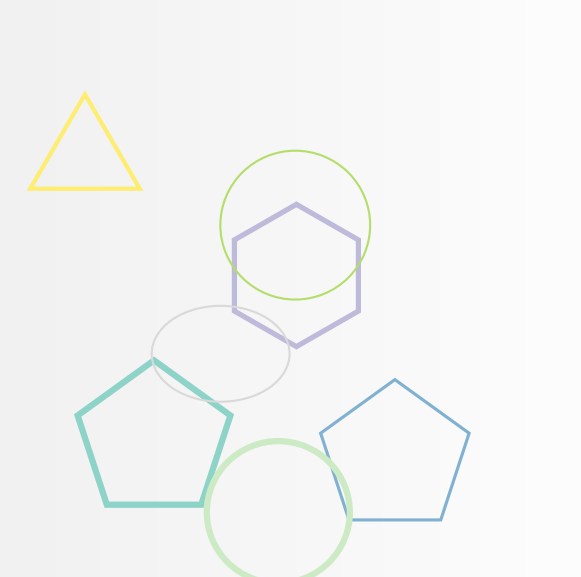[{"shape": "pentagon", "thickness": 3, "radius": 0.69, "center": [0.265, 0.237]}, {"shape": "hexagon", "thickness": 2.5, "radius": 0.62, "center": [0.51, 0.522]}, {"shape": "pentagon", "thickness": 1.5, "radius": 0.67, "center": [0.679, 0.207]}, {"shape": "circle", "thickness": 1, "radius": 0.64, "center": [0.508, 0.609]}, {"shape": "oval", "thickness": 1, "radius": 0.59, "center": [0.38, 0.387]}, {"shape": "circle", "thickness": 3, "radius": 0.62, "center": [0.479, 0.112]}, {"shape": "triangle", "thickness": 2, "radius": 0.54, "center": [0.146, 0.727]}]